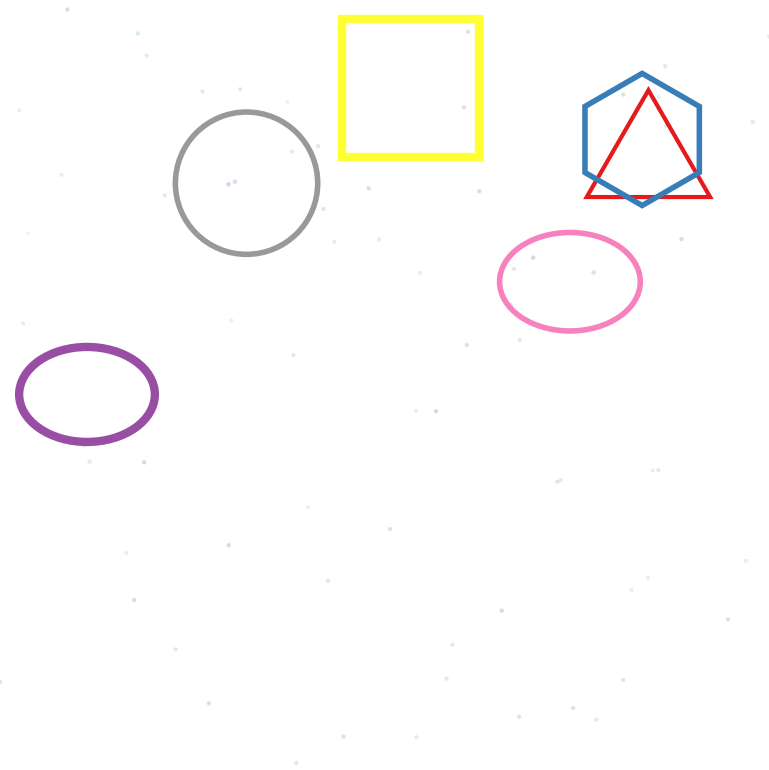[{"shape": "triangle", "thickness": 1.5, "radius": 0.46, "center": [0.842, 0.79]}, {"shape": "hexagon", "thickness": 2, "radius": 0.43, "center": [0.834, 0.819]}, {"shape": "oval", "thickness": 3, "radius": 0.44, "center": [0.113, 0.488]}, {"shape": "square", "thickness": 3, "radius": 0.45, "center": [0.533, 0.886]}, {"shape": "oval", "thickness": 2, "radius": 0.46, "center": [0.74, 0.634]}, {"shape": "circle", "thickness": 2, "radius": 0.46, "center": [0.32, 0.762]}]